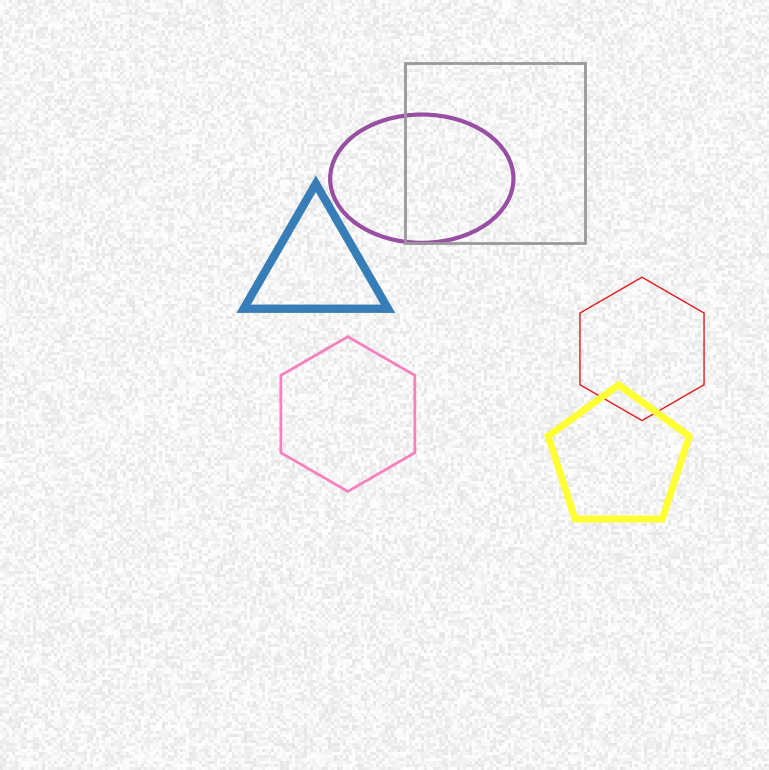[{"shape": "hexagon", "thickness": 0.5, "radius": 0.47, "center": [0.834, 0.547]}, {"shape": "triangle", "thickness": 3, "radius": 0.54, "center": [0.41, 0.653]}, {"shape": "oval", "thickness": 1.5, "radius": 0.6, "center": [0.548, 0.768]}, {"shape": "pentagon", "thickness": 2.5, "radius": 0.48, "center": [0.803, 0.404]}, {"shape": "hexagon", "thickness": 1, "radius": 0.5, "center": [0.452, 0.462]}, {"shape": "square", "thickness": 1, "radius": 0.59, "center": [0.643, 0.801]}]